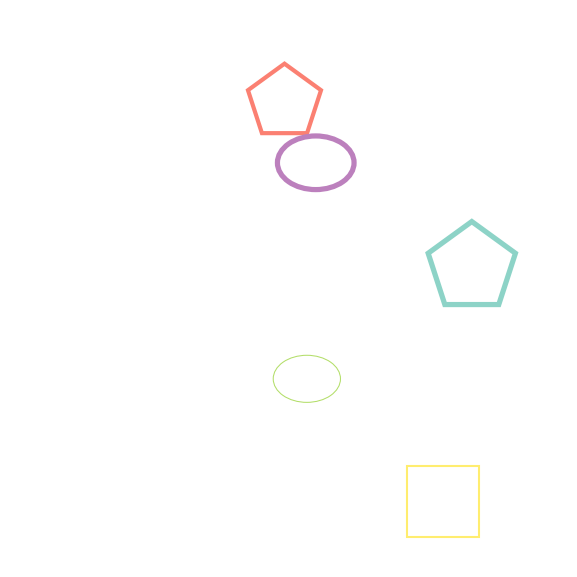[{"shape": "pentagon", "thickness": 2.5, "radius": 0.4, "center": [0.817, 0.536]}, {"shape": "pentagon", "thickness": 2, "radius": 0.33, "center": [0.493, 0.822]}, {"shape": "oval", "thickness": 0.5, "radius": 0.29, "center": [0.531, 0.343]}, {"shape": "oval", "thickness": 2.5, "radius": 0.33, "center": [0.547, 0.717]}, {"shape": "square", "thickness": 1, "radius": 0.31, "center": [0.767, 0.131]}]